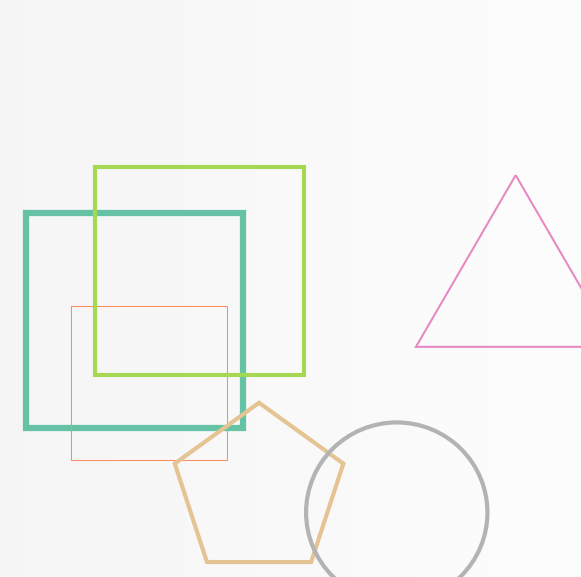[{"shape": "square", "thickness": 3, "radius": 0.93, "center": [0.231, 0.444]}, {"shape": "square", "thickness": 0.5, "radius": 0.67, "center": [0.256, 0.336]}, {"shape": "triangle", "thickness": 1, "radius": 0.99, "center": [0.887, 0.498]}, {"shape": "square", "thickness": 2, "radius": 0.9, "center": [0.343, 0.531]}, {"shape": "pentagon", "thickness": 2, "radius": 0.76, "center": [0.446, 0.149]}, {"shape": "circle", "thickness": 2, "radius": 0.78, "center": [0.683, 0.112]}]